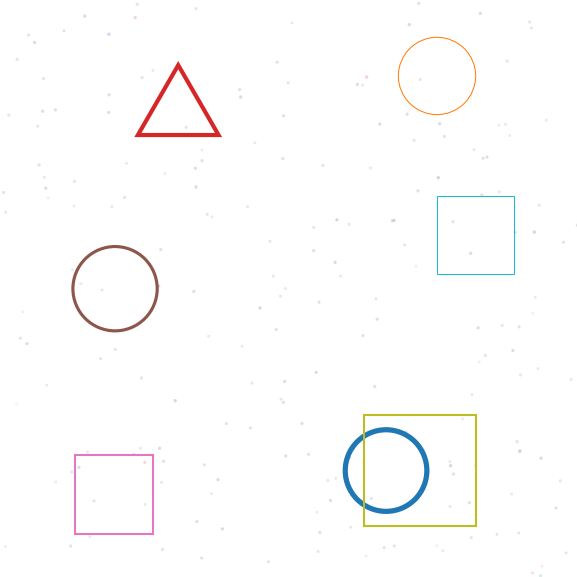[{"shape": "circle", "thickness": 2.5, "radius": 0.35, "center": [0.668, 0.184]}, {"shape": "circle", "thickness": 0.5, "radius": 0.33, "center": [0.757, 0.868]}, {"shape": "triangle", "thickness": 2, "radius": 0.4, "center": [0.309, 0.806]}, {"shape": "circle", "thickness": 1.5, "radius": 0.36, "center": [0.199, 0.499]}, {"shape": "square", "thickness": 1, "radius": 0.34, "center": [0.198, 0.143]}, {"shape": "square", "thickness": 1, "radius": 0.48, "center": [0.728, 0.184]}, {"shape": "square", "thickness": 0.5, "radius": 0.34, "center": [0.823, 0.592]}]